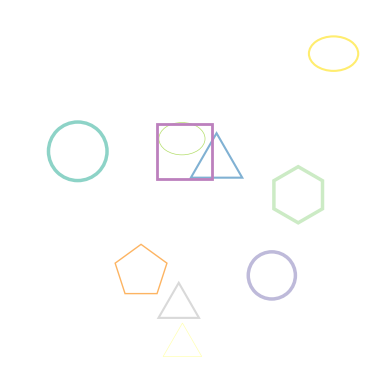[{"shape": "circle", "thickness": 2.5, "radius": 0.38, "center": [0.202, 0.607]}, {"shape": "triangle", "thickness": 0.5, "radius": 0.29, "center": [0.474, 0.103]}, {"shape": "circle", "thickness": 2.5, "radius": 0.31, "center": [0.706, 0.285]}, {"shape": "triangle", "thickness": 1.5, "radius": 0.38, "center": [0.562, 0.577]}, {"shape": "pentagon", "thickness": 1, "radius": 0.35, "center": [0.366, 0.295]}, {"shape": "oval", "thickness": 0.5, "radius": 0.3, "center": [0.473, 0.64]}, {"shape": "triangle", "thickness": 1.5, "radius": 0.3, "center": [0.464, 0.205]}, {"shape": "square", "thickness": 2, "radius": 0.36, "center": [0.479, 0.606]}, {"shape": "hexagon", "thickness": 2.5, "radius": 0.36, "center": [0.775, 0.494]}, {"shape": "oval", "thickness": 1.5, "radius": 0.32, "center": [0.866, 0.861]}]